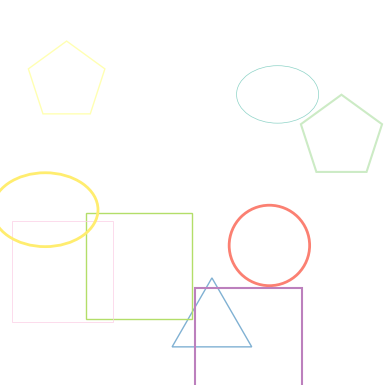[{"shape": "oval", "thickness": 0.5, "radius": 0.53, "center": [0.721, 0.755]}, {"shape": "pentagon", "thickness": 1, "radius": 0.52, "center": [0.173, 0.789]}, {"shape": "circle", "thickness": 2, "radius": 0.52, "center": [0.7, 0.362]}, {"shape": "triangle", "thickness": 1, "radius": 0.6, "center": [0.55, 0.159]}, {"shape": "square", "thickness": 1, "radius": 0.69, "center": [0.361, 0.31]}, {"shape": "square", "thickness": 0.5, "radius": 0.65, "center": [0.163, 0.295]}, {"shape": "square", "thickness": 1.5, "radius": 0.69, "center": [0.645, 0.112]}, {"shape": "pentagon", "thickness": 1.5, "radius": 0.55, "center": [0.887, 0.643]}, {"shape": "oval", "thickness": 2, "radius": 0.69, "center": [0.117, 0.455]}]